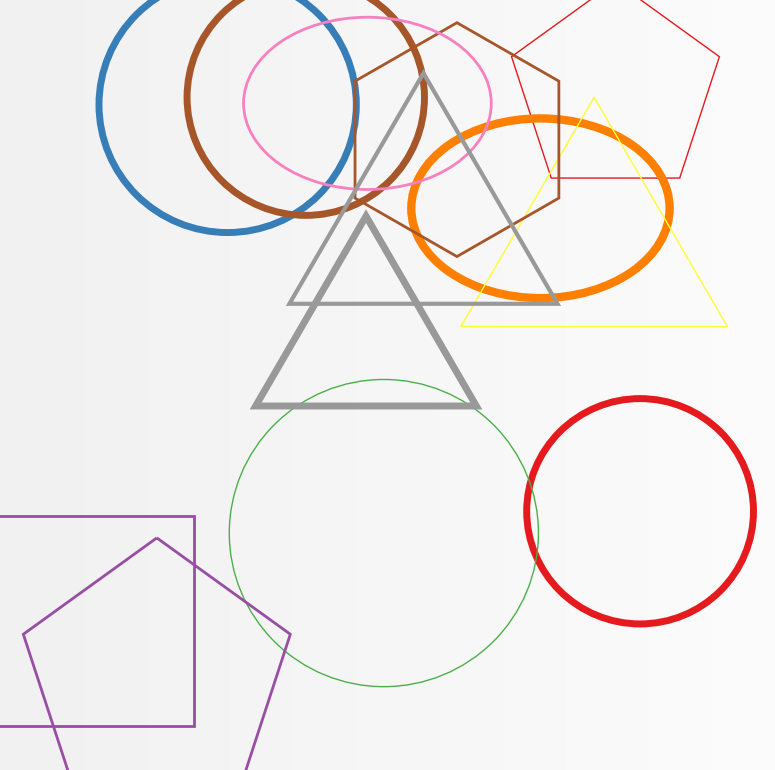[{"shape": "pentagon", "thickness": 0.5, "radius": 0.7, "center": [0.794, 0.883]}, {"shape": "circle", "thickness": 2.5, "radius": 0.73, "center": [0.826, 0.336]}, {"shape": "circle", "thickness": 2.5, "radius": 0.83, "center": [0.294, 0.864]}, {"shape": "circle", "thickness": 0.5, "radius": 1.0, "center": [0.495, 0.308]}, {"shape": "pentagon", "thickness": 1, "radius": 0.91, "center": [0.202, 0.12]}, {"shape": "square", "thickness": 1, "radius": 0.68, "center": [0.114, 0.194]}, {"shape": "oval", "thickness": 3, "radius": 0.83, "center": [0.697, 0.73]}, {"shape": "triangle", "thickness": 0.5, "radius": 0.99, "center": [0.767, 0.675]}, {"shape": "circle", "thickness": 2.5, "radius": 0.77, "center": [0.395, 0.873]}, {"shape": "hexagon", "thickness": 1, "radius": 0.76, "center": [0.59, 0.819]}, {"shape": "oval", "thickness": 1, "radius": 0.8, "center": [0.474, 0.866]}, {"shape": "triangle", "thickness": 2.5, "radius": 0.82, "center": [0.472, 0.555]}, {"shape": "triangle", "thickness": 1.5, "radius": 1.0, "center": [0.546, 0.705]}]